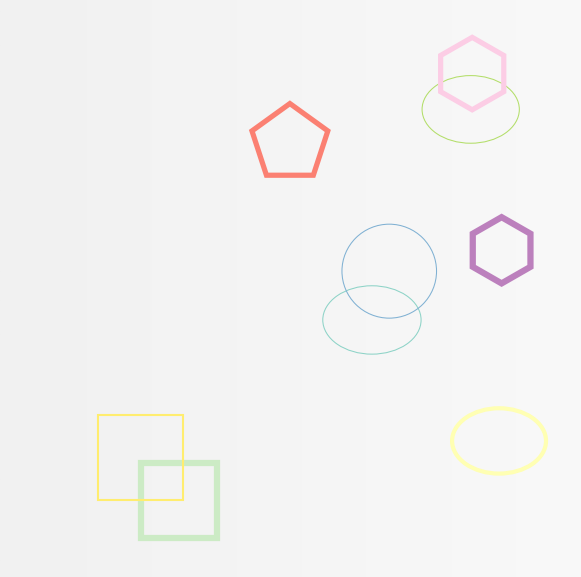[{"shape": "oval", "thickness": 0.5, "radius": 0.42, "center": [0.64, 0.445]}, {"shape": "oval", "thickness": 2, "radius": 0.4, "center": [0.859, 0.236]}, {"shape": "pentagon", "thickness": 2.5, "radius": 0.34, "center": [0.499, 0.751]}, {"shape": "circle", "thickness": 0.5, "radius": 0.41, "center": [0.67, 0.53]}, {"shape": "oval", "thickness": 0.5, "radius": 0.42, "center": [0.81, 0.81]}, {"shape": "hexagon", "thickness": 2.5, "radius": 0.31, "center": [0.812, 0.872]}, {"shape": "hexagon", "thickness": 3, "radius": 0.29, "center": [0.863, 0.566]}, {"shape": "square", "thickness": 3, "radius": 0.32, "center": [0.308, 0.133]}, {"shape": "square", "thickness": 1, "radius": 0.37, "center": [0.241, 0.207]}]